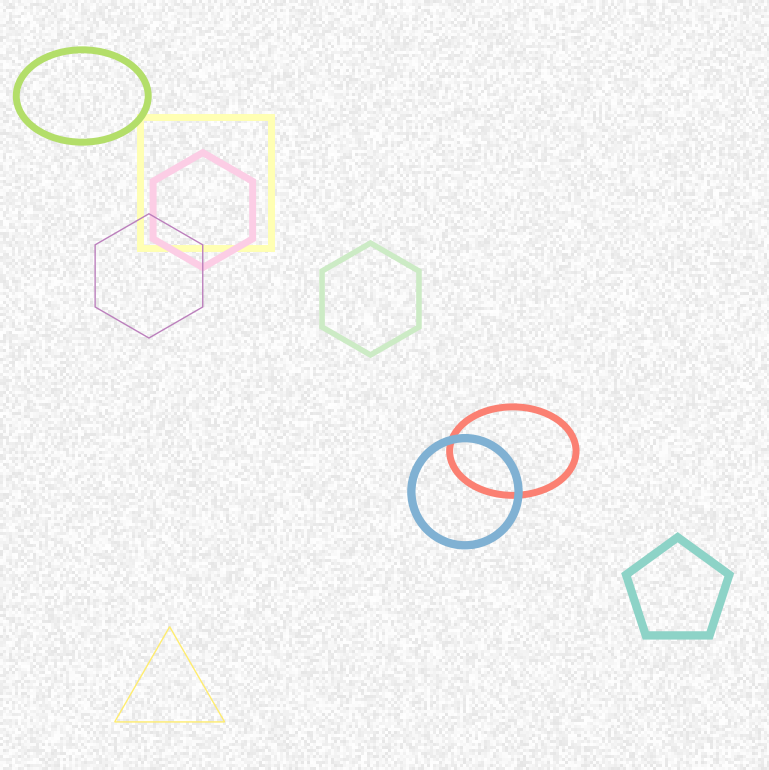[{"shape": "pentagon", "thickness": 3, "radius": 0.35, "center": [0.88, 0.232]}, {"shape": "square", "thickness": 2.5, "radius": 0.43, "center": [0.267, 0.763]}, {"shape": "oval", "thickness": 2.5, "radius": 0.41, "center": [0.666, 0.414]}, {"shape": "circle", "thickness": 3, "radius": 0.35, "center": [0.604, 0.361]}, {"shape": "oval", "thickness": 2.5, "radius": 0.43, "center": [0.107, 0.875]}, {"shape": "hexagon", "thickness": 2.5, "radius": 0.37, "center": [0.263, 0.727]}, {"shape": "hexagon", "thickness": 0.5, "radius": 0.4, "center": [0.193, 0.642]}, {"shape": "hexagon", "thickness": 2, "radius": 0.36, "center": [0.481, 0.612]}, {"shape": "triangle", "thickness": 0.5, "radius": 0.41, "center": [0.22, 0.104]}]